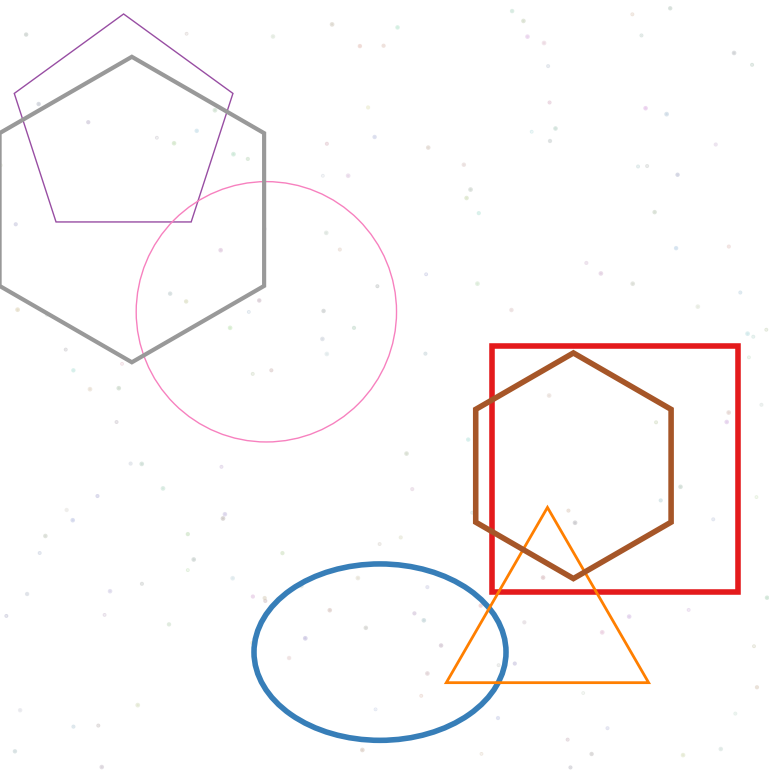[{"shape": "square", "thickness": 2, "radius": 0.8, "center": [0.799, 0.391]}, {"shape": "oval", "thickness": 2, "radius": 0.82, "center": [0.494, 0.153]}, {"shape": "pentagon", "thickness": 0.5, "radius": 0.75, "center": [0.161, 0.833]}, {"shape": "triangle", "thickness": 1, "radius": 0.76, "center": [0.711, 0.189]}, {"shape": "hexagon", "thickness": 2, "radius": 0.73, "center": [0.745, 0.395]}, {"shape": "circle", "thickness": 0.5, "radius": 0.85, "center": [0.346, 0.595]}, {"shape": "hexagon", "thickness": 1.5, "radius": 0.99, "center": [0.171, 0.728]}]